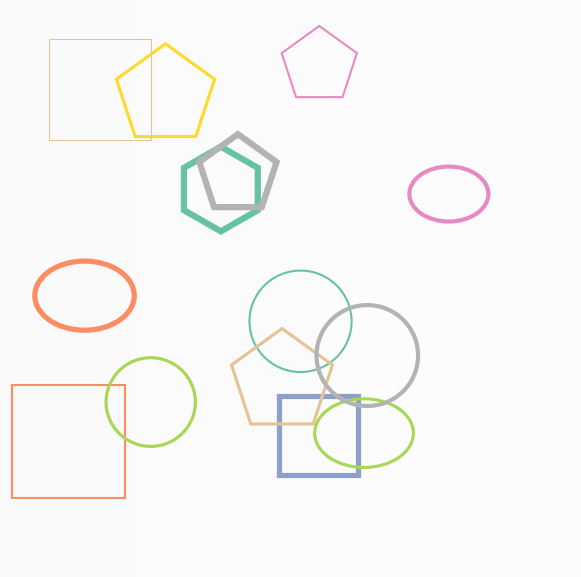[{"shape": "circle", "thickness": 1, "radius": 0.44, "center": [0.517, 0.443]}, {"shape": "hexagon", "thickness": 3, "radius": 0.37, "center": [0.38, 0.672]}, {"shape": "oval", "thickness": 2.5, "radius": 0.43, "center": [0.145, 0.487]}, {"shape": "square", "thickness": 1, "radius": 0.49, "center": [0.118, 0.234]}, {"shape": "square", "thickness": 2.5, "radius": 0.34, "center": [0.548, 0.244]}, {"shape": "oval", "thickness": 2, "radius": 0.34, "center": [0.772, 0.663]}, {"shape": "pentagon", "thickness": 1, "radius": 0.34, "center": [0.549, 0.886]}, {"shape": "circle", "thickness": 1.5, "radius": 0.38, "center": [0.259, 0.303]}, {"shape": "oval", "thickness": 1.5, "radius": 0.42, "center": [0.626, 0.249]}, {"shape": "pentagon", "thickness": 1.5, "radius": 0.44, "center": [0.285, 0.835]}, {"shape": "pentagon", "thickness": 1.5, "radius": 0.46, "center": [0.485, 0.339]}, {"shape": "square", "thickness": 0.5, "radius": 0.44, "center": [0.173, 0.845]}, {"shape": "pentagon", "thickness": 3, "radius": 0.35, "center": [0.409, 0.697]}, {"shape": "circle", "thickness": 2, "radius": 0.44, "center": [0.632, 0.383]}]